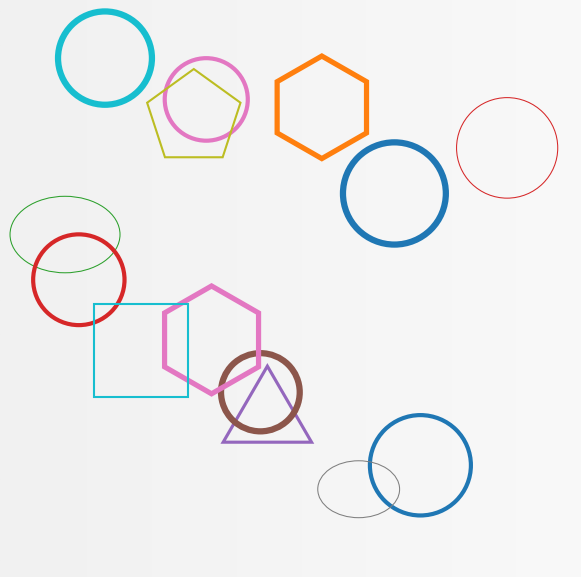[{"shape": "circle", "thickness": 3, "radius": 0.44, "center": [0.679, 0.664]}, {"shape": "circle", "thickness": 2, "radius": 0.43, "center": [0.723, 0.193]}, {"shape": "hexagon", "thickness": 2.5, "radius": 0.44, "center": [0.554, 0.813]}, {"shape": "oval", "thickness": 0.5, "radius": 0.47, "center": [0.112, 0.593]}, {"shape": "circle", "thickness": 0.5, "radius": 0.44, "center": [0.873, 0.743]}, {"shape": "circle", "thickness": 2, "radius": 0.39, "center": [0.136, 0.515]}, {"shape": "triangle", "thickness": 1.5, "radius": 0.44, "center": [0.46, 0.277]}, {"shape": "circle", "thickness": 3, "radius": 0.34, "center": [0.448, 0.32]}, {"shape": "hexagon", "thickness": 2.5, "radius": 0.47, "center": [0.364, 0.411]}, {"shape": "circle", "thickness": 2, "radius": 0.36, "center": [0.355, 0.827]}, {"shape": "oval", "thickness": 0.5, "radius": 0.35, "center": [0.617, 0.152]}, {"shape": "pentagon", "thickness": 1, "radius": 0.42, "center": [0.333, 0.795]}, {"shape": "circle", "thickness": 3, "radius": 0.4, "center": [0.181, 0.899]}, {"shape": "square", "thickness": 1, "radius": 0.4, "center": [0.243, 0.393]}]